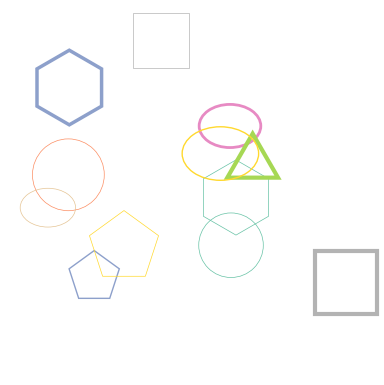[{"shape": "circle", "thickness": 0.5, "radius": 0.42, "center": [0.6, 0.363]}, {"shape": "hexagon", "thickness": 0.5, "radius": 0.49, "center": [0.613, 0.487]}, {"shape": "circle", "thickness": 0.5, "radius": 0.47, "center": [0.178, 0.546]}, {"shape": "hexagon", "thickness": 2.5, "radius": 0.48, "center": [0.18, 0.773]}, {"shape": "pentagon", "thickness": 1, "radius": 0.34, "center": [0.245, 0.281]}, {"shape": "oval", "thickness": 2, "radius": 0.4, "center": [0.597, 0.673]}, {"shape": "triangle", "thickness": 3, "radius": 0.38, "center": [0.656, 0.577]}, {"shape": "oval", "thickness": 1, "radius": 0.5, "center": [0.572, 0.601]}, {"shape": "pentagon", "thickness": 0.5, "radius": 0.47, "center": [0.322, 0.359]}, {"shape": "oval", "thickness": 0.5, "radius": 0.36, "center": [0.124, 0.461]}, {"shape": "square", "thickness": 3, "radius": 0.41, "center": [0.898, 0.266]}, {"shape": "square", "thickness": 0.5, "radius": 0.36, "center": [0.418, 0.895]}]